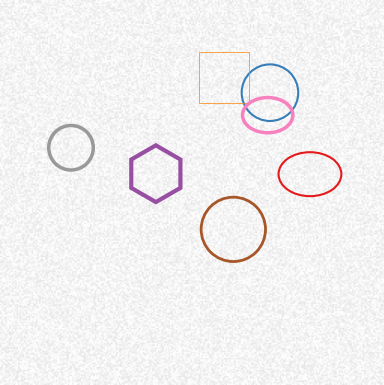[{"shape": "oval", "thickness": 1.5, "radius": 0.41, "center": [0.805, 0.548]}, {"shape": "circle", "thickness": 1.5, "radius": 0.37, "center": [0.701, 0.759]}, {"shape": "hexagon", "thickness": 3, "radius": 0.37, "center": [0.405, 0.549]}, {"shape": "square", "thickness": 0.5, "radius": 0.33, "center": [0.583, 0.799]}, {"shape": "circle", "thickness": 2, "radius": 0.42, "center": [0.606, 0.404]}, {"shape": "oval", "thickness": 2.5, "radius": 0.33, "center": [0.695, 0.701]}, {"shape": "circle", "thickness": 2.5, "radius": 0.29, "center": [0.184, 0.616]}]